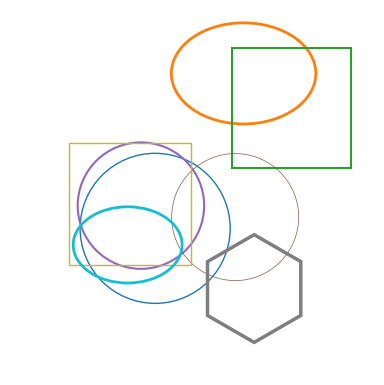[{"shape": "circle", "thickness": 1, "radius": 0.97, "center": [0.403, 0.407]}, {"shape": "oval", "thickness": 2, "radius": 0.94, "center": [0.633, 0.809]}, {"shape": "square", "thickness": 1.5, "radius": 0.78, "center": [0.757, 0.72]}, {"shape": "circle", "thickness": 1.5, "radius": 0.82, "center": [0.366, 0.466]}, {"shape": "circle", "thickness": 0.5, "radius": 0.82, "center": [0.611, 0.436]}, {"shape": "hexagon", "thickness": 2.5, "radius": 0.7, "center": [0.66, 0.251]}, {"shape": "square", "thickness": 1, "radius": 0.79, "center": [0.338, 0.47]}, {"shape": "oval", "thickness": 2, "radius": 0.71, "center": [0.332, 0.364]}]